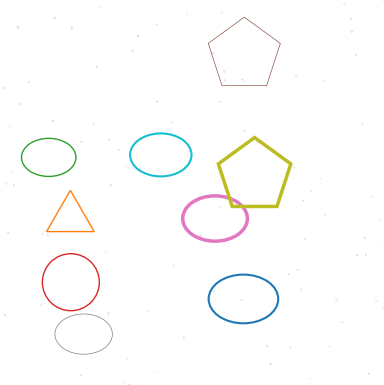[{"shape": "oval", "thickness": 1.5, "radius": 0.45, "center": [0.632, 0.224]}, {"shape": "triangle", "thickness": 1, "radius": 0.36, "center": [0.183, 0.434]}, {"shape": "oval", "thickness": 1, "radius": 0.35, "center": [0.127, 0.591]}, {"shape": "circle", "thickness": 1, "radius": 0.37, "center": [0.184, 0.267]}, {"shape": "pentagon", "thickness": 0.5, "radius": 0.49, "center": [0.635, 0.857]}, {"shape": "oval", "thickness": 2.5, "radius": 0.42, "center": [0.559, 0.432]}, {"shape": "oval", "thickness": 0.5, "radius": 0.37, "center": [0.217, 0.132]}, {"shape": "pentagon", "thickness": 2.5, "radius": 0.49, "center": [0.661, 0.544]}, {"shape": "oval", "thickness": 1.5, "radius": 0.4, "center": [0.418, 0.598]}]